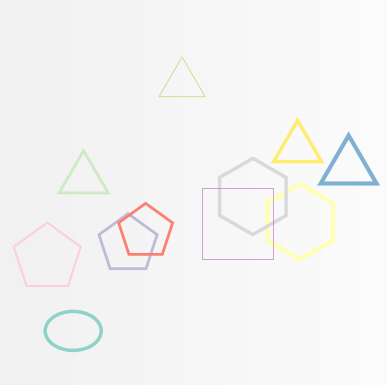[{"shape": "oval", "thickness": 2.5, "radius": 0.36, "center": [0.189, 0.14]}, {"shape": "hexagon", "thickness": 3, "radius": 0.49, "center": [0.775, 0.424]}, {"shape": "pentagon", "thickness": 2, "radius": 0.39, "center": [0.33, 0.366]}, {"shape": "pentagon", "thickness": 2, "radius": 0.37, "center": [0.376, 0.399]}, {"shape": "triangle", "thickness": 3, "radius": 0.42, "center": [0.9, 0.565]}, {"shape": "triangle", "thickness": 0.5, "radius": 0.34, "center": [0.47, 0.783]}, {"shape": "pentagon", "thickness": 1.5, "radius": 0.45, "center": [0.122, 0.331]}, {"shape": "hexagon", "thickness": 2.5, "radius": 0.49, "center": [0.653, 0.49]}, {"shape": "square", "thickness": 0.5, "radius": 0.46, "center": [0.613, 0.419]}, {"shape": "triangle", "thickness": 2, "radius": 0.37, "center": [0.216, 0.536]}, {"shape": "triangle", "thickness": 2.5, "radius": 0.36, "center": [0.768, 0.616]}]